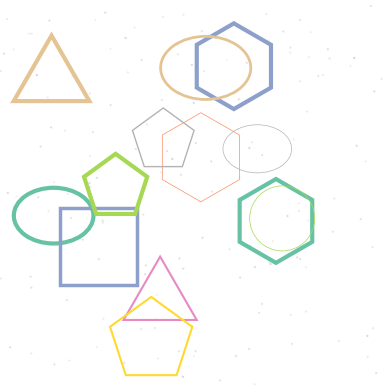[{"shape": "oval", "thickness": 3, "radius": 0.52, "center": [0.139, 0.44]}, {"shape": "hexagon", "thickness": 3, "radius": 0.54, "center": [0.717, 0.426]}, {"shape": "hexagon", "thickness": 0.5, "radius": 0.58, "center": [0.522, 0.591]}, {"shape": "square", "thickness": 2.5, "radius": 0.5, "center": [0.255, 0.361]}, {"shape": "hexagon", "thickness": 3, "radius": 0.56, "center": [0.607, 0.828]}, {"shape": "triangle", "thickness": 1.5, "radius": 0.55, "center": [0.416, 0.224]}, {"shape": "pentagon", "thickness": 3, "radius": 0.43, "center": [0.3, 0.514]}, {"shape": "circle", "thickness": 0.5, "radius": 0.42, "center": [0.733, 0.433]}, {"shape": "pentagon", "thickness": 1.5, "radius": 0.56, "center": [0.393, 0.116]}, {"shape": "triangle", "thickness": 3, "radius": 0.57, "center": [0.134, 0.794]}, {"shape": "oval", "thickness": 2, "radius": 0.59, "center": [0.534, 0.824]}, {"shape": "pentagon", "thickness": 1, "radius": 0.42, "center": [0.424, 0.635]}, {"shape": "oval", "thickness": 0.5, "radius": 0.45, "center": [0.668, 0.613]}]